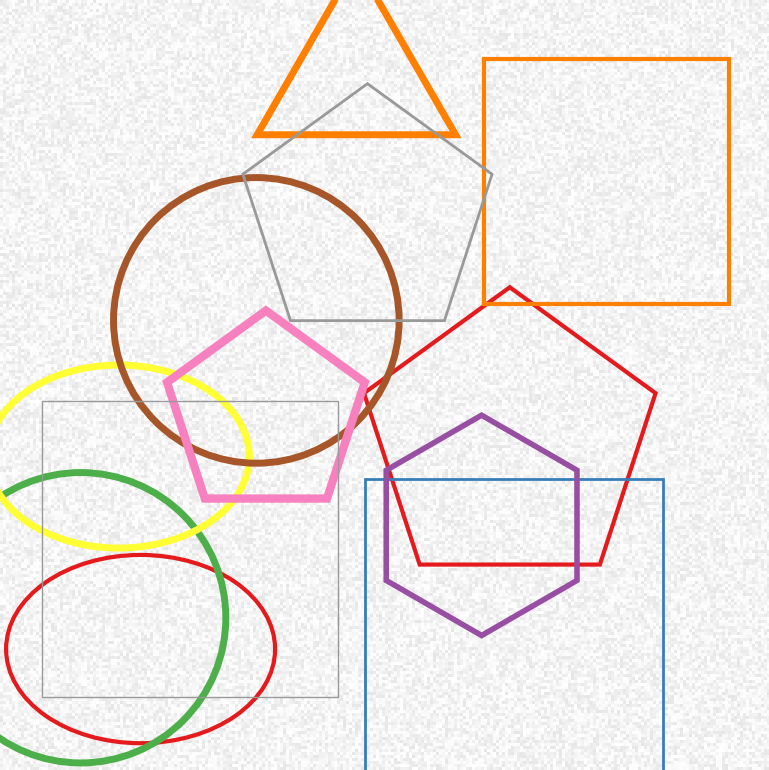[{"shape": "pentagon", "thickness": 1.5, "radius": 1.0, "center": [0.662, 0.428]}, {"shape": "oval", "thickness": 1.5, "radius": 0.87, "center": [0.183, 0.157]}, {"shape": "square", "thickness": 1, "radius": 0.97, "center": [0.667, 0.184]}, {"shape": "circle", "thickness": 2.5, "radius": 0.94, "center": [0.105, 0.198]}, {"shape": "hexagon", "thickness": 2, "radius": 0.72, "center": [0.625, 0.318]}, {"shape": "triangle", "thickness": 2.5, "radius": 0.74, "center": [0.463, 0.899]}, {"shape": "square", "thickness": 1.5, "radius": 0.79, "center": [0.787, 0.764]}, {"shape": "oval", "thickness": 2.5, "radius": 0.85, "center": [0.154, 0.407]}, {"shape": "circle", "thickness": 2.5, "radius": 0.93, "center": [0.333, 0.584]}, {"shape": "pentagon", "thickness": 3, "radius": 0.67, "center": [0.345, 0.462]}, {"shape": "pentagon", "thickness": 1, "radius": 0.85, "center": [0.477, 0.721]}, {"shape": "square", "thickness": 0.5, "radius": 0.96, "center": [0.247, 0.287]}]